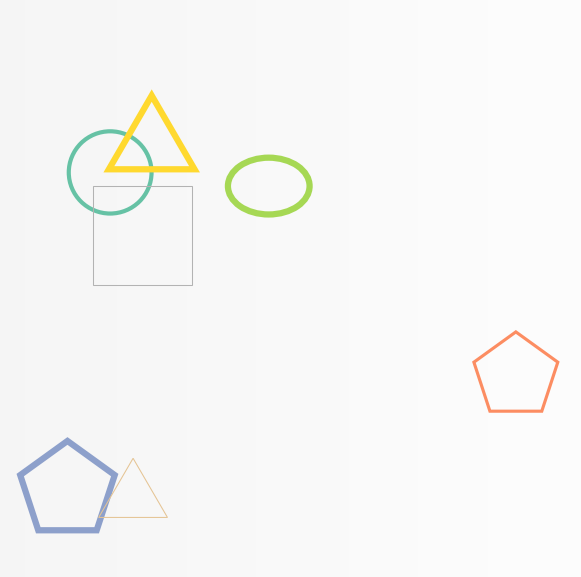[{"shape": "circle", "thickness": 2, "radius": 0.36, "center": [0.19, 0.701]}, {"shape": "pentagon", "thickness": 1.5, "radius": 0.38, "center": [0.887, 0.349]}, {"shape": "pentagon", "thickness": 3, "radius": 0.43, "center": [0.116, 0.15]}, {"shape": "oval", "thickness": 3, "radius": 0.35, "center": [0.462, 0.677]}, {"shape": "triangle", "thickness": 3, "radius": 0.43, "center": [0.261, 0.749]}, {"shape": "triangle", "thickness": 0.5, "radius": 0.34, "center": [0.229, 0.137]}, {"shape": "square", "thickness": 0.5, "radius": 0.43, "center": [0.246, 0.592]}]